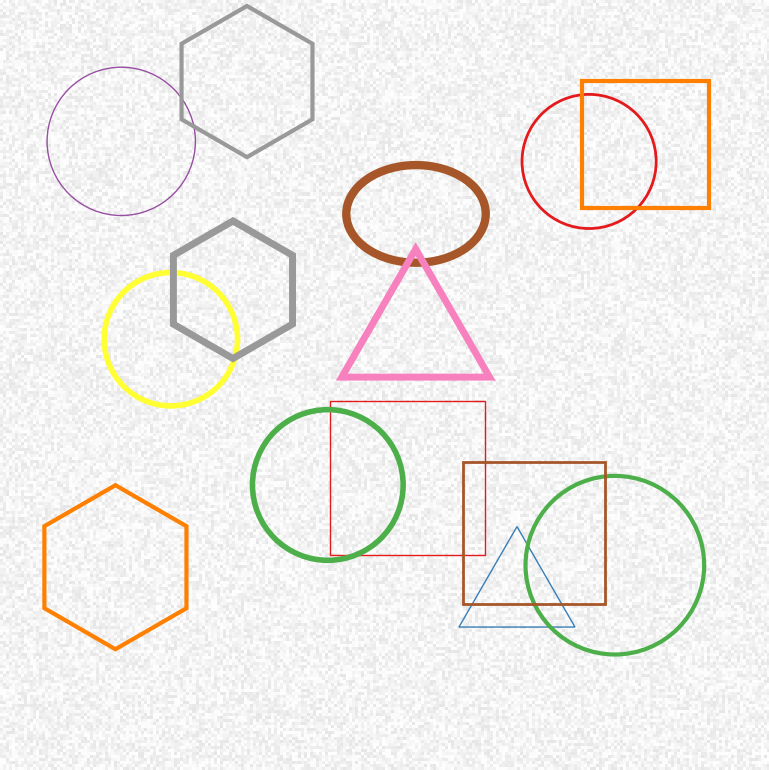[{"shape": "square", "thickness": 0.5, "radius": 0.5, "center": [0.529, 0.379]}, {"shape": "circle", "thickness": 1, "radius": 0.44, "center": [0.765, 0.79]}, {"shape": "triangle", "thickness": 0.5, "radius": 0.43, "center": [0.671, 0.229]}, {"shape": "circle", "thickness": 2, "radius": 0.49, "center": [0.426, 0.37]}, {"shape": "circle", "thickness": 1.5, "radius": 0.58, "center": [0.798, 0.266]}, {"shape": "circle", "thickness": 0.5, "radius": 0.48, "center": [0.157, 0.816]}, {"shape": "hexagon", "thickness": 1.5, "radius": 0.53, "center": [0.15, 0.263]}, {"shape": "square", "thickness": 1.5, "radius": 0.41, "center": [0.838, 0.812]}, {"shape": "circle", "thickness": 2, "radius": 0.43, "center": [0.222, 0.559]}, {"shape": "oval", "thickness": 3, "radius": 0.45, "center": [0.54, 0.722]}, {"shape": "square", "thickness": 1, "radius": 0.46, "center": [0.693, 0.308]}, {"shape": "triangle", "thickness": 2.5, "radius": 0.55, "center": [0.54, 0.566]}, {"shape": "hexagon", "thickness": 2.5, "radius": 0.45, "center": [0.303, 0.624]}, {"shape": "hexagon", "thickness": 1.5, "radius": 0.49, "center": [0.321, 0.894]}]